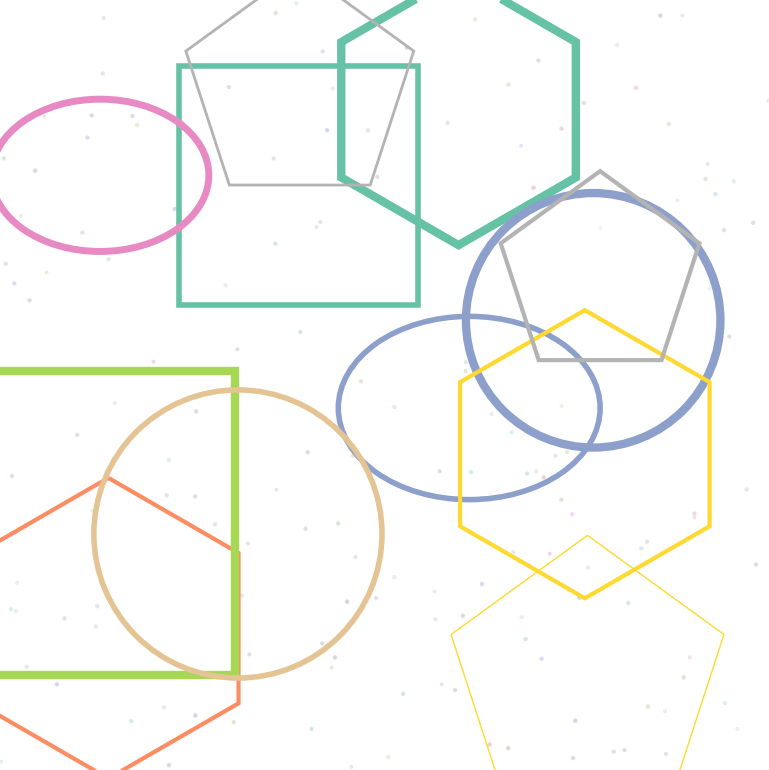[{"shape": "hexagon", "thickness": 3, "radius": 0.88, "center": [0.596, 0.857]}, {"shape": "square", "thickness": 2, "radius": 0.78, "center": [0.388, 0.76]}, {"shape": "hexagon", "thickness": 1.5, "radius": 0.98, "center": [0.141, 0.184]}, {"shape": "circle", "thickness": 3, "radius": 0.83, "center": [0.77, 0.584]}, {"shape": "oval", "thickness": 2, "radius": 0.85, "center": [0.609, 0.47]}, {"shape": "oval", "thickness": 2.5, "radius": 0.71, "center": [0.13, 0.772]}, {"shape": "square", "thickness": 3, "radius": 0.98, "center": [0.108, 0.321]}, {"shape": "pentagon", "thickness": 0.5, "radius": 0.93, "center": [0.763, 0.118]}, {"shape": "hexagon", "thickness": 1.5, "radius": 0.94, "center": [0.76, 0.41]}, {"shape": "circle", "thickness": 2, "radius": 0.94, "center": [0.309, 0.307]}, {"shape": "pentagon", "thickness": 1, "radius": 0.78, "center": [0.389, 0.886]}, {"shape": "pentagon", "thickness": 1.5, "radius": 0.68, "center": [0.779, 0.642]}]